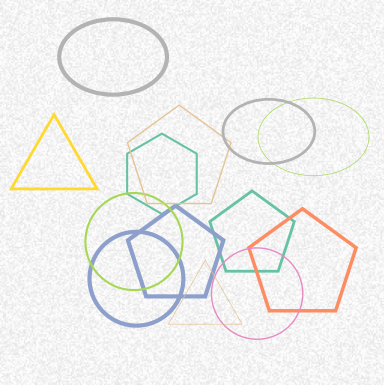[{"shape": "pentagon", "thickness": 2, "radius": 0.58, "center": [0.655, 0.389]}, {"shape": "hexagon", "thickness": 1.5, "radius": 0.52, "center": [0.421, 0.549]}, {"shape": "pentagon", "thickness": 2.5, "radius": 0.73, "center": [0.786, 0.311]}, {"shape": "pentagon", "thickness": 3, "radius": 0.65, "center": [0.456, 0.336]}, {"shape": "circle", "thickness": 3, "radius": 0.61, "center": [0.354, 0.276]}, {"shape": "circle", "thickness": 1, "radius": 0.59, "center": [0.668, 0.237]}, {"shape": "circle", "thickness": 1.5, "radius": 0.63, "center": [0.348, 0.373]}, {"shape": "oval", "thickness": 0.5, "radius": 0.72, "center": [0.814, 0.645]}, {"shape": "triangle", "thickness": 2, "radius": 0.64, "center": [0.14, 0.574]}, {"shape": "pentagon", "thickness": 1, "radius": 0.71, "center": [0.465, 0.586]}, {"shape": "triangle", "thickness": 0.5, "radius": 0.55, "center": [0.533, 0.213]}, {"shape": "oval", "thickness": 2, "radius": 0.6, "center": [0.698, 0.659]}, {"shape": "oval", "thickness": 3, "radius": 0.7, "center": [0.294, 0.852]}]